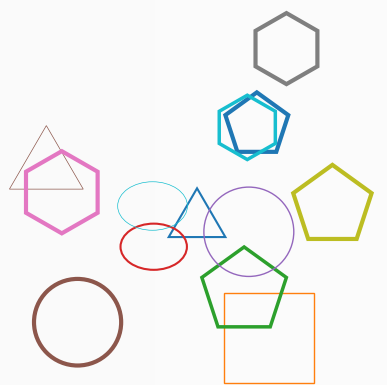[{"shape": "pentagon", "thickness": 3, "radius": 0.43, "center": [0.663, 0.675]}, {"shape": "triangle", "thickness": 1.5, "radius": 0.42, "center": [0.508, 0.426]}, {"shape": "square", "thickness": 1, "radius": 0.58, "center": [0.693, 0.122]}, {"shape": "pentagon", "thickness": 2.5, "radius": 0.57, "center": [0.63, 0.244]}, {"shape": "oval", "thickness": 1.5, "radius": 0.43, "center": [0.397, 0.359]}, {"shape": "circle", "thickness": 1, "radius": 0.58, "center": [0.642, 0.398]}, {"shape": "triangle", "thickness": 0.5, "radius": 0.55, "center": [0.12, 0.564]}, {"shape": "circle", "thickness": 3, "radius": 0.56, "center": [0.2, 0.163]}, {"shape": "hexagon", "thickness": 3, "radius": 0.53, "center": [0.16, 0.501]}, {"shape": "hexagon", "thickness": 3, "radius": 0.46, "center": [0.739, 0.874]}, {"shape": "pentagon", "thickness": 3, "radius": 0.53, "center": [0.858, 0.465]}, {"shape": "oval", "thickness": 0.5, "radius": 0.45, "center": [0.394, 0.465]}, {"shape": "hexagon", "thickness": 2.5, "radius": 0.42, "center": [0.638, 0.669]}]